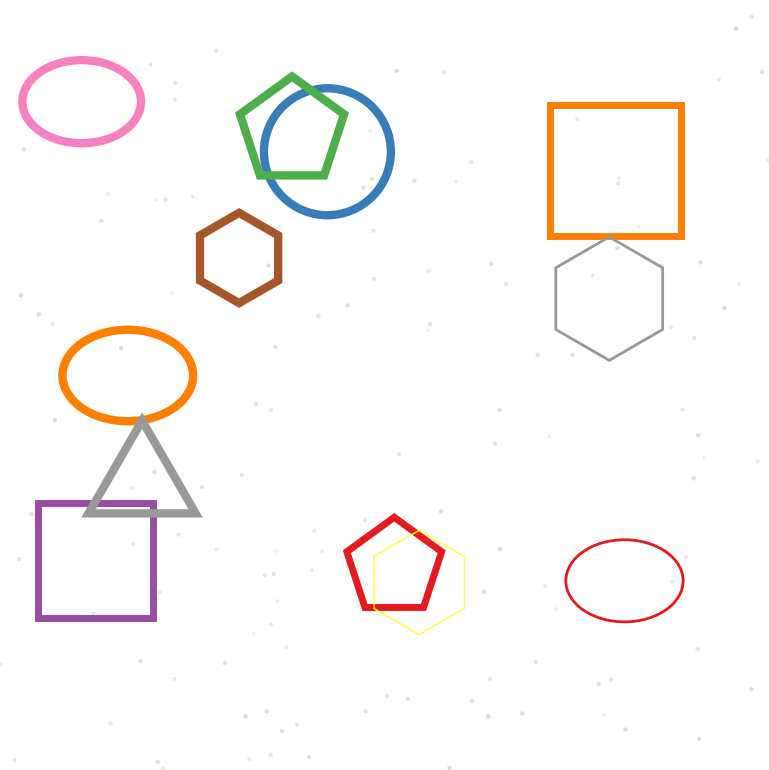[{"shape": "pentagon", "thickness": 2.5, "radius": 0.32, "center": [0.512, 0.263]}, {"shape": "oval", "thickness": 1, "radius": 0.38, "center": [0.811, 0.246]}, {"shape": "circle", "thickness": 3, "radius": 0.41, "center": [0.425, 0.803]}, {"shape": "pentagon", "thickness": 3, "radius": 0.36, "center": [0.379, 0.83]}, {"shape": "square", "thickness": 2.5, "radius": 0.38, "center": [0.124, 0.272]}, {"shape": "square", "thickness": 2.5, "radius": 0.42, "center": [0.799, 0.779]}, {"shape": "oval", "thickness": 3, "radius": 0.42, "center": [0.166, 0.512]}, {"shape": "hexagon", "thickness": 0.5, "radius": 0.34, "center": [0.544, 0.244]}, {"shape": "hexagon", "thickness": 3, "radius": 0.29, "center": [0.311, 0.665]}, {"shape": "oval", "thickness": 3, "radius": 0.39, "center": [0.106, 0.868]}, {"shape": "triangle", "thickness": 3, "radius": 0.4, "center": [0.185, 0.373]}, {"shape": "hexagon", "thickness": 1, "radius": 0.4, "center": [0.791, 0.612]}]